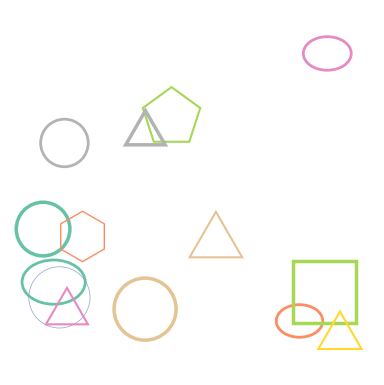[{"shape": "circle", "thickness": 2.5, "radius": 0.35, "center": [0.112, 0.405]}, {"shape": "oval", "thickness": 2, "radius": 0.41, "center": [0.139, 0.267]}, {"shape": "oval", "thickness": 2, "radius": 0.3, "center": [0.778, 0.166]}, {"shape": "hexagon", "thickness": 1, "radius": 0.33, "center": [0.214, 0.386]}, {"shape": "circle", "thickness": 0.5, "radius": 0.4, "center": [0.154, 0.228]}, {"shape": "triangle", "thickness": 1.5, "radius": 0.32, "center": [0.174, 0.189]}, {"shape": "oval", "thickness": 2, "radius": 0.31, "center": [0.85, 0.861]}, {"shape": "pentagon", "thickness": 1.5, "radius": 0.39, "center": [0.446, 0.695]}, {"shape": "square", "thickness": 2.5, "radius": 0.41, "center": [0.843, 0.241]}, {"shape": "triangle", "thickness": 1.5, "radius": 0.32, "center": [0.883, 0.126]}, {"shape": "circle", "thickness": 2.5, "radius": 0.4, "center": [0.377, 0.197]}, {"shape": "triangle", "thickness": 1.5, "radius": 0.39, "center": [0.561, 0.371]}, {"shape": "triangle", "thickness": 2.5, "radius": 0.3, "center": [0.378, 0.653]}, {"shape": "circle", "thickness": 2, "radius": 0.31, "center": [0.167, 0.629]}]